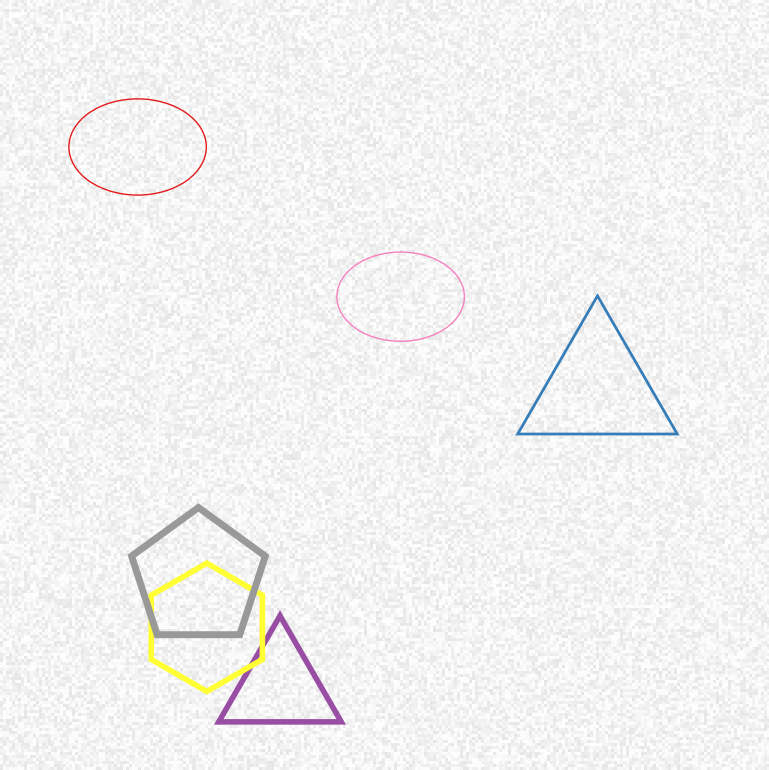[{"shape": "oval", "thickness": 0.5, "radius": 0.45, "center": [0.179, 0.809]}, {"shape": "triangle", "thickness": 1, "radius": 0.6, "center": [0.776, 0.496]}, {"shape": "triangle", "thickness": 2, "radius": 0.46, "center": [0.364, 0.108]}, {"shape": "hexagon", "thickness": 2, "radius": 0.42, "center": [0.269, 0.185]}, {"shape": "oval", "thickness": 0.5, "radius": 0.41, "center": [0.52, 0.615]}, {"shape": "pentagon", "thickness": 2.5, "radius": 0.46, "center": [0.258, 0.25]}]